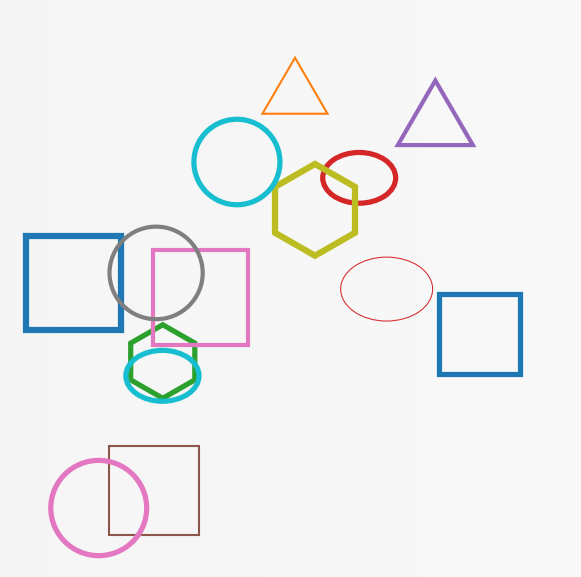[{"shape": "square", "thickness": 2.5, "radius": 0.35, "center": [0.825, 0.421]}, {"shape": "square", "thickness": 3, "radius": 0.41, "center": [0.126, 0.51]}, {"shape": "triangle", "thickness": 1, "radius": 0.32, "center": [0.508, 0.835]}, {"shape": "hexagon", "thickness": 2.5, "radius": 0.32, "center": [0.28, 0.373]}, {"shape": "oval", "thickness": 2.5, "radius": 0.31, "center": [0.618, 0.691]}, {"shape": "oval", "thickness": 0.5, "radius": 0.4, "center": [0.665, 0.499]}, {"shape": "triangle", "thickness": 2, "radius": 0.37, "center": [0.749, 0.785]}, {"shape": "square", "thickness": 1, "radius": 0.39, "center": [0.265, 0.15]}, {"shape": "square", "thickness": 2, "radius": 0.41, "center": [0.345, 0.484]}, {"shape": "circle", "thickness": 2.5, "radius": 0.41, "center": [0.17, 0.119]}, {"shape": "circle", "thickness": 2, "radius": 0.4, "center": [0.269, 0.527]}, {"shape": "hexagon", "thickness": 3, "radius": 0.4, "center": [0.542, 0.636]}, {"shape": "oval", "thickness": 2.5, "radius": 0.31, "center": [0.279, 0.348]}, {"shape": "circle", "thickness": 2.5, "radius": 0.37, "center": [0.408, 0.719]}]